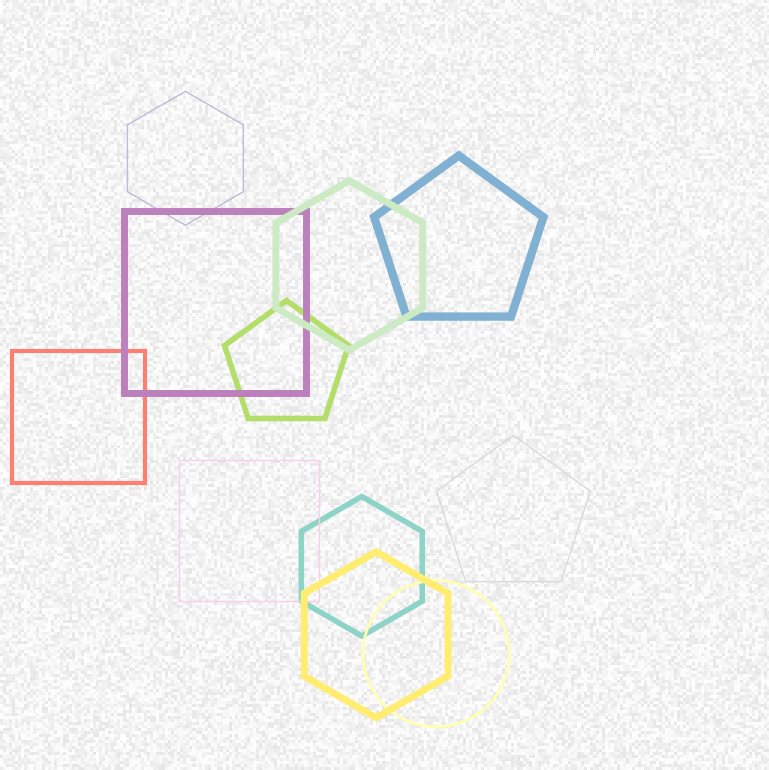[{"shape": "hexagon", "thickness": 2, "radius": 0.45, "center": [0.47, 0.265]}, {"shape": "circle", "thickness": 1, "radius": 0.47, "center": [0.566, 0.151]}, {"shape": "hexagon", "thickness": 0.5, "radius": 0.43, "center": [0.241, 0.794]}, {"shape": "square", "thickness": 1.5, "radius": 0.43, "center": [0.102, 0.458]}, {"shape": "pentagon", "thickness": 3, "radius": 0.58, "center": [0.596, 0.682]}, {"shape": "pentagon", "thickness": 2, "radius": 0.42, "center": [0.372, 0.525]}, {"shape": "square", "thickness": 0.5, "radius": 0.46, "center": [0.323, 0.311]}, {"shape": "pentagon", "thickness": 0.5, "radius": 0.53, "center": [0.667, 0.33]}, {"shape": "square", "thickness": 2.5, "radius": 0.59, "center": [0.279, 0.608]}, {"shape": "hexagon", "thickness": 2.5, "radius": 0.55, "center": [0.454, 0.655]}, {"shape": "hexagon", "thickness": 2.5, "radius": 0.54, "center": [0.488, 0.176]}]